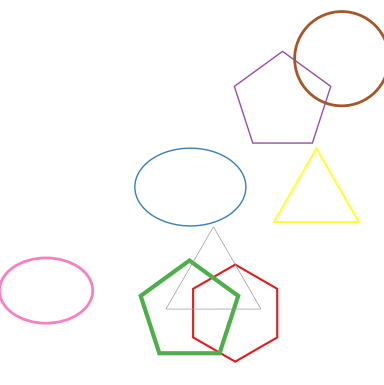[{"shape": "hexagon", "thickness": 1.5, "radius": 0.63, "center": [0.611, 0.187]}, {"shape": "oval", "thickness": 1, "radius": 0.72, "center": [0.494, 0.514]}, {"shape": "pentagon", "thickness": 3, "radius": 0.67, "center": [0.492, 0.19]}, {"shape": "pentagon", "thickness": 1, "radius": 0.66, "center": [0.734, 0.735]}, {"shape": "triangle", "thickness": 1.5, "radius": 0.64, "center": [0.822, 0.487]}, {"shape": "circle", "thickness": 2, "radius": 0.61, "center": [0.888, 0.848]}, {"shape": "oval", "thickness": 2, "radius": 0.61, "center": [0.12, 0.245]}, {"shape": "triangle", "thickness": 0.5, "radius": 0.71, "center": [0.554, 0.268]}]